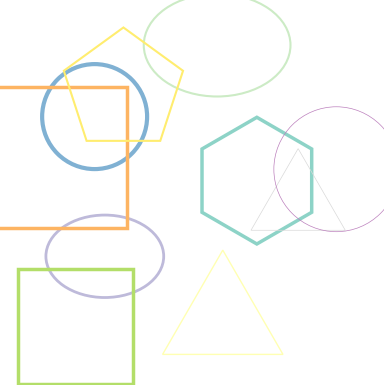[{"shape": "hexagon", "thickness": 2.5, "radius": 0.82, "center": [0.667, 0.531]}, {"shape": "triangle", "thickness": 1, "radius": 0.9, "center": [0.579, 0.17]}, {"shape": "oval", "thickness": 2, "radius": 0.76, "center": [0.272, 0.334]}, {"shape": "circle", "thickness": 3, "radius": 0.68, "center": [0.246, 0.697]}, {"shape": "square", "thickness": 2.5, "radius": 0.92, "center": [0.145, 0.59]}, {"shape": "square", "thickness": 2.5, "radius": 0.74, "center": [0.197, 0.152]}, {"shape": "triangle", "thickness": 0.5, "radius": 0.71, "center": [0.774, 0.473]}, {"shape": "circle", "thickness": 0.5, "radius": 0.81, "center": [0.874, 0.56]}, {"shape": "oval", "thickness": 1.5, "radius": 0.95, "center": [0.564, 0.883]}, {"shape": "pentagon", "thickness": 1.5, "radius": 0.81, "center": [0.321, 0.766]}]